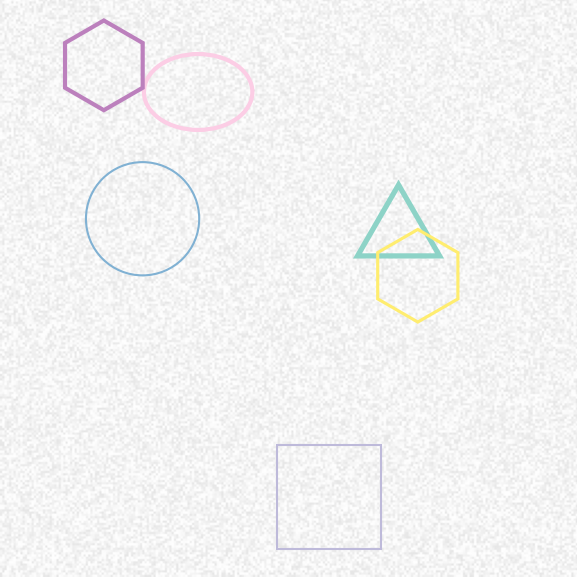[{"shape": "triangle", "thickness": 2.5, "radius": 0.41, "center": [0.69, 0.597]}, {"shape": "square", "thickness": 1, "radius": 0.45, "center": [0.569, 0.138]}, {"shape": "circle", "thickness": 1, "radius": 0.49, "center": [0.247, 0.62]}, {"shape": "oval", "thickness": 2, "radius": 0.47, "center": [0.343, 0.84]}, {"shape": "hexagon", "thickness": 2, "radius": 0.39, "center": [0.18, 0.886]}, {"shape": "hexagon", "thickness": 1.5, "radius": 0.4, "center": [0.723, 0.522]}]